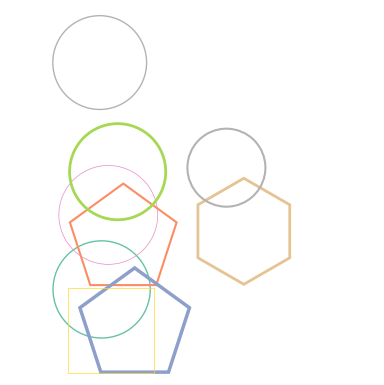[{"shape": "circle", "thickness": 1, "radius": 0.63, "center": [0.264, 0.248]}, {"shape": "pentagon", "thickness": 1.5, "radius": 0.73, "center": [0.32, 0.377]}, {"shape": "pentagon", "thickness": 2.5, "radius": 0.75, "center": [0.35, 0.154]}, {"shape": "circle", "thickness": 0.5, "radius": 0.64, "center": [0.281, 0.442]}, {"shape": "circle", "thickness": 2, "radius": 0.62, "center": [0.306, 0.554]}, {"shape": "square", "thickness": 0.5, "radius": 0.56, "center": [0.288, 0.141]}, {"shape": "hexagon", "thickness": 2, "radius": 0.69, "center": [0.633, 0.399]}, {"shape": "circle", "thickness": 1, "radius": 0.61, "center": [0.259, 0.837]}, {"shape": "circle", "thickness": 1.5, "radius": 0.51, "center": [0.588, 0.564]}]